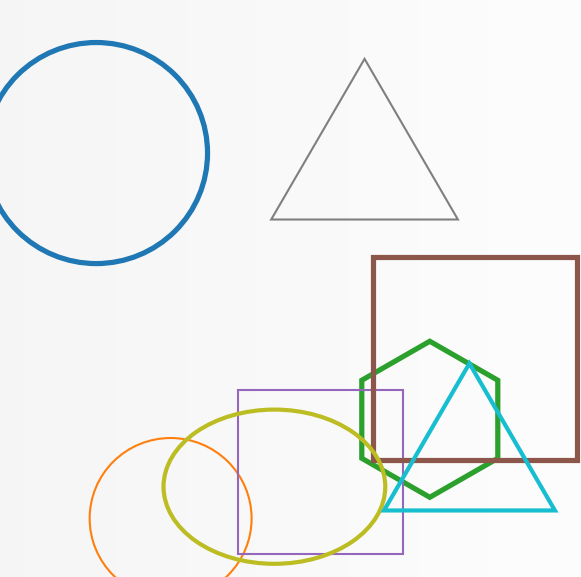[{"shape": "circle", "thickness": 2.5, "radius": 0.96, "center": [0.166, 0.734]}, {"shape": "circle", "thickness": 1, "radius": 0.7, "center": [0.294, 0.101]}, {"shape": "hexagon", "thickness": 2.5, "radius": 0.68, "center": [0.739, 0.273]}, {"shape": "square", "thickness": 1, "radius": 0.71, "center": [0.551, 0.182]}, {"shape": "square", "thickness": 2.5, "radius": 0.88, "center": [0.817, 0.378]}, {"shape": "triangle", "thickness": 1, "radius": 0.93, "center": [0.627, 0.712]}, {"shape": "oval", "thickness": 2, "radius": 0.95, "center": [0.472, 0.156]}, {"shape": "triangle", "thickness": 2, "radius": 0.85, "center": [0.808, 0.2]}]